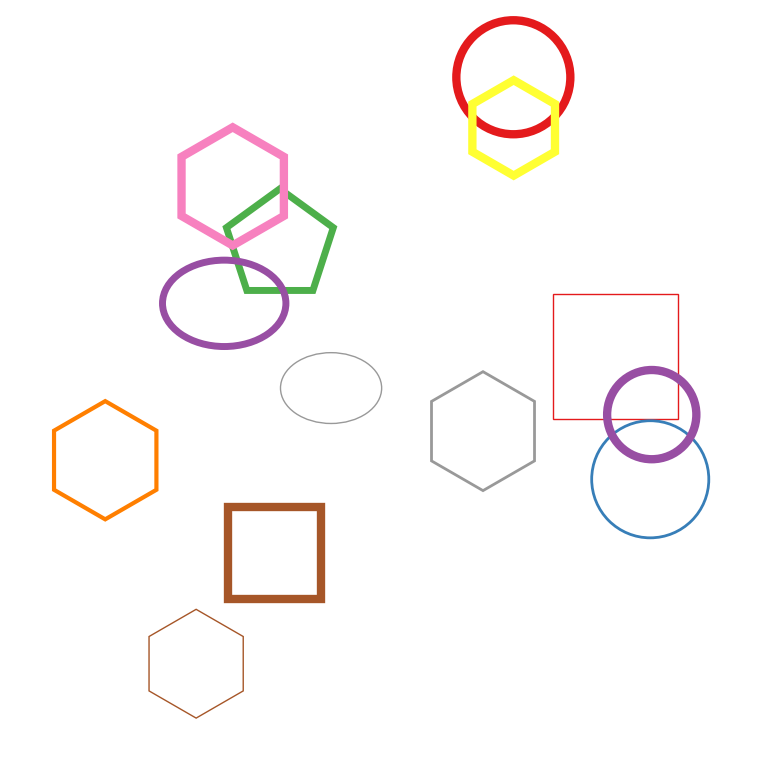[{"shape": "circle", "thickness": 3, "radius": 0.37, "center": [0.667, 0.9]}, {"shape": "square", "thickness": 0.5, "radius": 0.41, "center": [0.8, 0.537]}, {"shape": "circle", "thickness": 1, "radius": 0.38, "center": [0.844, 0.378]}, {"shape": "pentagon", "thickness": 2.5, "radius": 0.36, "center": [0.363, 0.682]}, {"shape": "circle", "thickness": 3, "radius": 0.29, "center": [0.846, 0.462]}, {"shape": "oval", "thickness": 2.5, "radius": 0.4, "center": [0.291, 0.606]}, {"shape": "hexagon", "thickness": 1.5, "radius": 0.38, "center": [0.137, 0.402]}, {"shape": "hexagon", "thickness": 3, "radius": 0.31, "center": [0.667, 0.834]}, {"shape": "hexagon", "thickness": 0.5, "radius": 0.35, "center": [0.255, 0.138]}, {"shape": "square", "thickness": 3, "radius": 0.3, "center": [0.357, 0.282]}, {"shape": "hexagon", "thickness": 3, "radius": 0.38, "center": [0.302, 0.758]}, {"shape": "hexagon", "thickness": 1, "radius": 0.39, "center": [0.627, 0.44]}, {"shape": "oval", "thickness": 0.5, "radius": 0.33, "center": [0.43, 0.496]}]